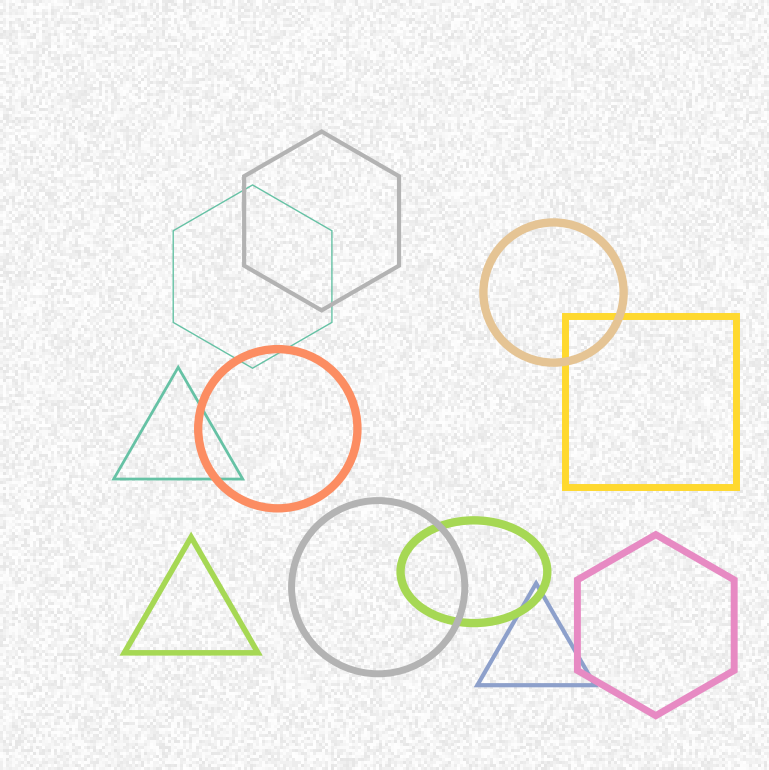[{"shape": "hexagon", "thickness": 0.5, "radius": 0.59, "center": [0.328, 0.641]}, {"shape": "triangle", "thickness": 1, "radius": 0.48, "center": [0.231, 0.426]}, {"shape": "circle", "thickness": 3, "radius": 0.52, "center": [0.361, 0.443]}, {"shape": "triangle", "thickness": 1.5, "radius": 0.44, "center": [0.696, 0.154]}, {"shape": "hexagon", "thickness": 2.5, "radius": 0.59, "center": [0.852, 0.188]}, {"shape": "oval", "thickness": 3, "radius": 0.48, "center": [0.615, 0.258]}, {"shape": "triangle", "thickness": 2, "radius": 0.5, "center": [0.248, 0.202]}, {"shape": "square", "thickness": 2.5, "radius": 0.55, "center": [0.845, 0.478]}, {"shape": "circle", "thickness": 3, "radius": 0.46, "center": [0.719, 0.62]}, {"shape": "hexagon", "thickness": 1.5, "radius": 0.58, "center": [0.418, 0.713]}, {"shape": "circle", "thickness": 2.5, "radius": 0.56, "center": [0.491, 0.237]}]